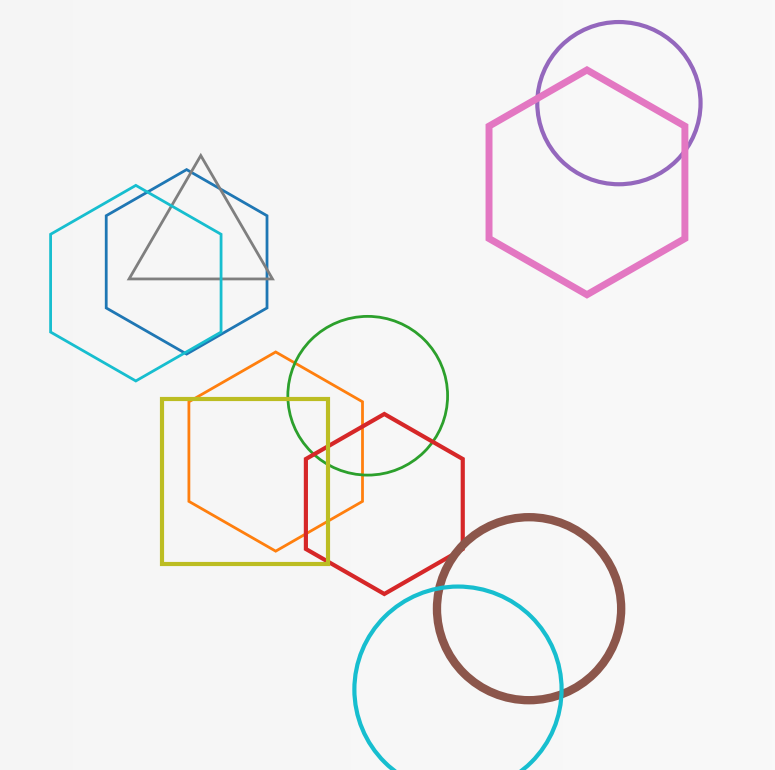[{"shape": "hexagon", "thickness": 1, "radius": 0.6, "center": [0.241, 0.66]}, {"shape": "hexagon", "thickness": 1, "radius": 0.65, "center": [0.356, 0.414]}, {"shape": "circle", "thickness": 1, "radius": 0.52, "center": [0.474, 0.486]}, {"shape": "hexagon", "thickness": 1.5, "radius": 0.58, "center": [0.496, 0.345]}, {"shape": "circle", "thickness": 1.5, "radius": 0.53, "center": [0.799, 0.866]}, {"shape": "circle", "thickness": 3, "radius": 0.59, "center": [0.683, 0.209]}, {"shape": "hexagon", "thickness": 2.5, "radius": 0.73, "center": [0.757, 0.763]}, {"shape": "triangle", "thickness": 1, "radius": 0.53, "center": [0.259, 0.691]}, {"shape": "square", "thickness": 1.5, "radius": 0.54, "center": [0.316, 0.374]}, {"shape": "hexagon", "thickness": 1, "radius": 0.63, "center": [0.175, 0.632]}, {"shape": "circle", "thickness": 1.5, "radius": 0.67, "center": [0.591, 0.105]}]